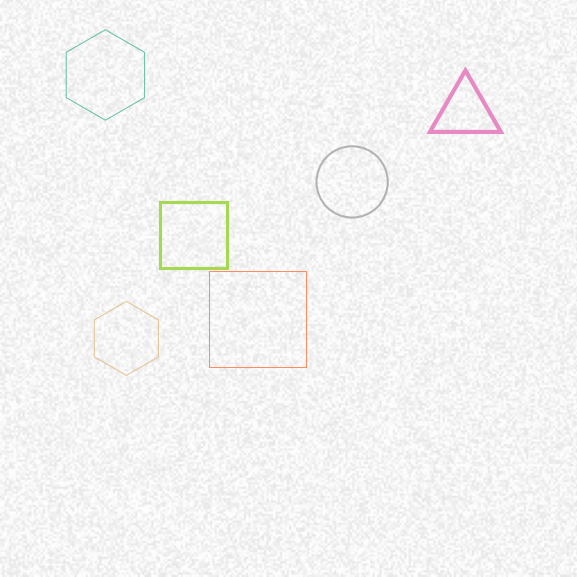[{"shape": "hexagon", "thickness": 0.5, "radius": 0.39, "center": [0.182, 0.869]}, {"shape": "square", "thickness": 0.5, "radius": 0.42, "center": [0.446, 0.447]}, {"shape": "triangle", "thickness": 2, "radius": 0.35, "center": [0.806, 0.806]}, {"shape": "square", "thickness": 1.5, "radius": 0.29, "center": [0.335, 0.592]}, {"shape": "hexagon", "thickness": 0.5, "radius": 0.32, "center": [0.219, 0.413]}, {"shape": "circle", "thickness": 1, "radius": 0.31, "center": [0.61, 0.684]}]